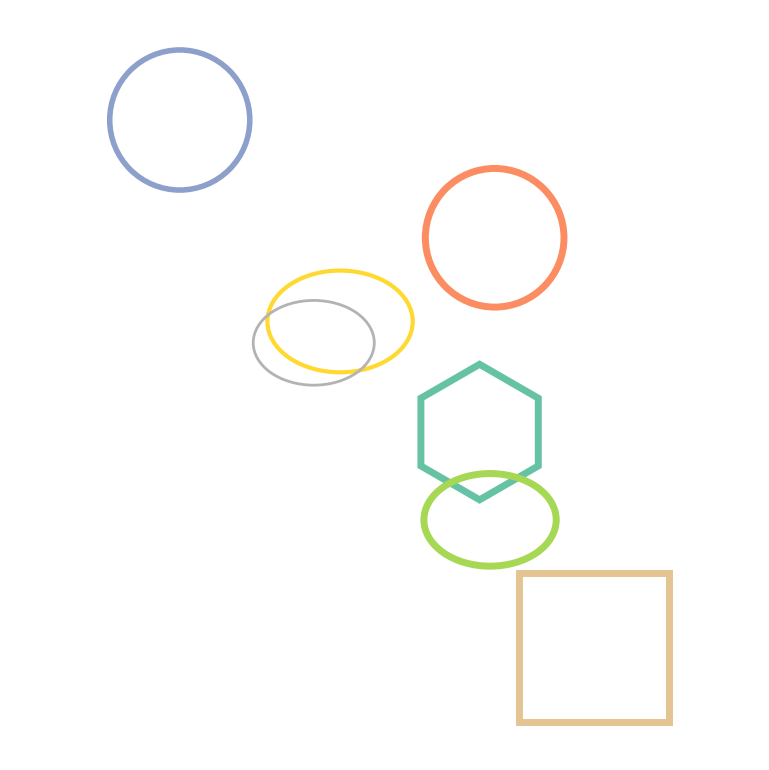[{"shape": "hexagon", "thickness": 2.5, "radius": 0.44, "center": [0.623, 0.439]}, {"shape": "circle", "thickness": 2.5, "radius": 0.45, "center": [0.642, 0.691]}, {"shape": "circle", "thickness": 2, "radius": 0.45, "center": [0.233, 0.844]}, {"shape": "oval", "thickness": 2.5, "radius": 0.43, "center": [0.636, 0.325]}, {"shape": "oval", "thickness": 1.5, "radius": 0.47, "center": [0.442, 0.583]}, {"shape": "square", "thickness": 2.5, "radius": 0.48, "center": [0.771, 0.159]}, {"shape": "oval", "thickness": 1, "radius": 0.39, "center": [0.407, 0.555]}]